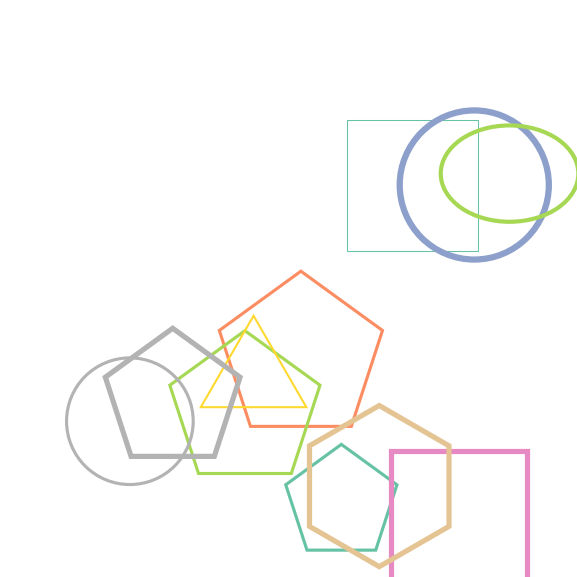[{"shape": "pentagon", "thickness": 1.5, "radius": 0.51, "center": [0.591, 0.128]}, {"shape": "square", "thickness": 0.5, "radius": 0.57, "center": [0.714, 0.677]}, {"shape": "pentagon", "thickness": 1.5, "radius": 0.74, "center": [0.521, 0.381]}, {"shape": "circle", "thickness": 3, "radius": 0.65, "center": [0.821, 0.679]}, {"shape": "square", "thickness": 2.5, "radius": 0.59, "center": [0.795, 0.101]}, {"shape": "oval", "thickness": 2, "radius": 0.6, "center": [0.882, 0.699]}, {"shape": "pentagon", "thickness": 1.5, "radius": 0.68, "center": [0.424, 0.29]}, {"shape": "triangle", "thickness": 1, "radius": 0.53, "center": [0.439, 0.347]}, {"shape": "hexagon", "thickness": 2.5, "radius": 0.7, "center": [0.657, 0.157]}, {"shape": "pentagon", "thickness": 2.5, "radius": 0.61, "center": [0.299, 0.308]}, {"shape": "circle", "thickness": 1.5, "radius": 0.55, "center": [0.225, 0.27]}]